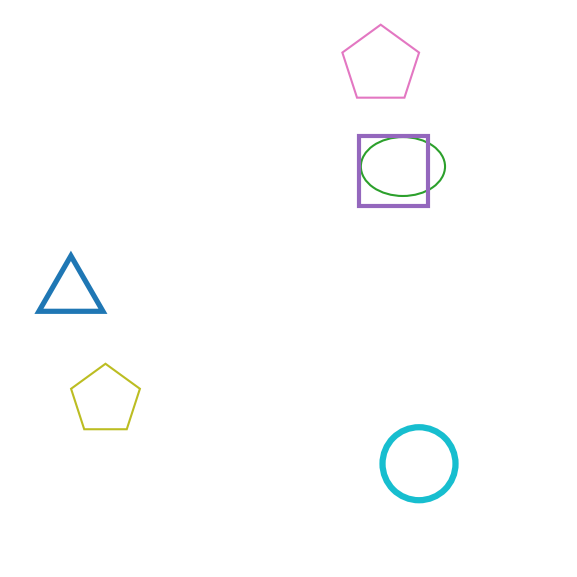[{"shape": "triangle", "thickness": 2.5, "radius": 0.32, "center": [0.123, 0.492]}, {"shape": "oval", "thickness": 1, "radius": 0.36, "center": [0.698, 0.711]}, {"shape": "square", "thickness": 2, "radius": 0.3, "center": [0.681, 0.703]}, {"shape": "pentagon", "thickness": 1, "radius": 0.35, "center": [0.659, 0.887]}, {"shape": "pentagon", "thickness": 1, "radius": 0.31, "center": [0.183, 0.307]}, {"shape": "circle", "thickness": 3, "radius": 0.32, "center": [0.726, 0.196]}]